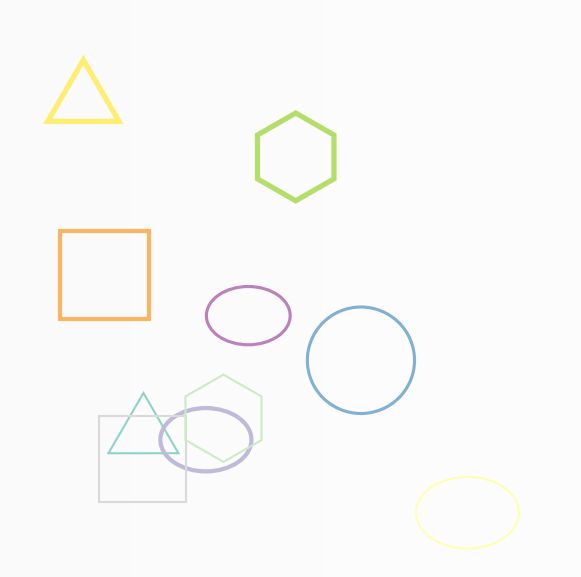[{"shape": "triangle", "thickness": 1, "radius": 0.35, "center": [0.247, 0.249]}, {"shape": "oval", "thickness": 1, "radius": 0.44, "center": [0.804, 0.111]}, {"shape": "oval", "thickness": 2, "radius": 0.39, "center": [0.354, 0.238]}, {"shape": "circle", "thickness": 1.5, "radius": 0.46, "center": [0.621, 0.375]}, {"shape": "square", "thickness": 2, "radius": 0.38, "center": [0.18, 0.523]}, {"shape": "hexagon", "thickness": 2.5, "radius": 0.38, "center": [0.509, 0.727]}, {"shape": "square", "thickness": 1, "radius": 0.37, "center": [0.245, 0.204]}, {"shape": "oval", "thickness": 1.5, "radius": 0.36, "center": [0.427, 0.453]}, {"shape": "hexagon", "thickness": 1, "radius": 0.38, "center": [0.384, 0.275]}, {"shape": "triangle", "thickness": 2.5, "radius": 0.35, "center": [0.143, 0.825]}]